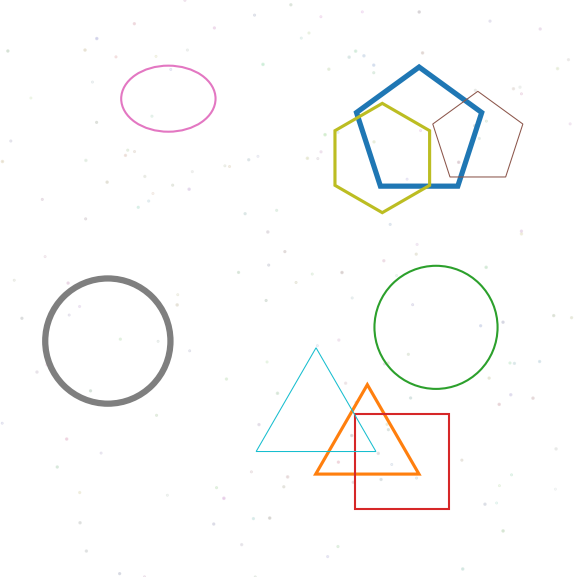[{"shape": "pentagon", "thickness": 2.5, "radius": 0.57, "center": [0.726, 0.769]}, {"shape": "triangle", "thickness": 1.5, "radius": 0.52, "center": [0.636, 0.23]}, {"shape": "circle", "thickness": 1, "radius": 0.53, "center": [0.755, 0.432]}, {"shape": "square", "thickness": 1, "radius": 0.41, "center": [0.696, 0.201]}, {"shape": "pentagon", "thickness": 0.5, "radius": 0.41, "center": [0.827, 0.759]}, {"shape": "oval", "thickness": 1, "radius": 0.41, "center": [0.292, 0.828]}, {"shape": "circle", "thickness": 3, "radius": 0.54, "center": [0.187, 0.409]}, {"shape": "hexagon", "thickness": 1.5, "radius": 0.47, "center": [0.662, 0.726]}, {"shape": "triangle", "thickness": 0.5, "radius": 0.6, "center": [0.547, 0.277]}]